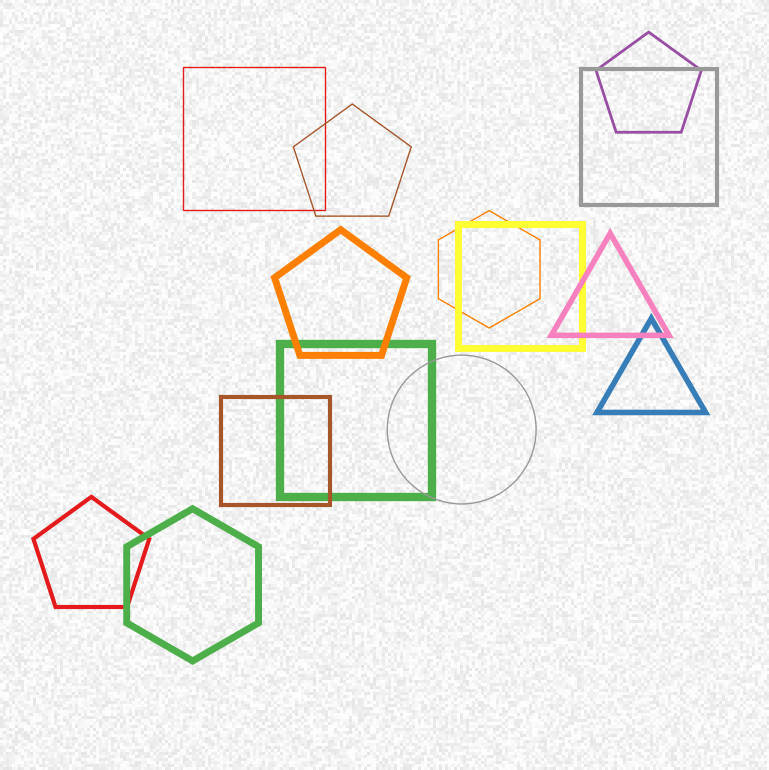[{"shape": "square", "thickness": 0.5, "radius": 0.46, "center": [0.33, 0.82]}, {"shape": "pentagon", "thickness": 1.5, "radius": 0.4, "center": [0.119, 0.276]}, {"shape": "triangle", "thickness": 2, "radius": 0.41, "center": [0.846, 0.505]}, {"shape": "hexagon", "thickness": 2.5, "radius": 0.49, "center": [0.25, 0.24]}, {"shape": "square", "thickness": 3, "radius": 0.49, "center": [0.463, 0.454]}, {"shape": "pentagon", "thickness": 1, "radius": 0.36, "center": [0.842, 0.886]}, {"shape": "hexagon", "thickness": 0.5, "radius": 0.38, "center": [0.635, 0.65]}, {"shape": "pentagon", "thickness": 2.5, "radius": 0.45, "center": [0.442, 0.611]}, {"shape": "square", "thickness": 2.5, "radius": 0.4, "center": [0.676, 0.629]}, {"shape": "pentagon", "thickness": 0.5, "radius": 0.4, "center": [0.458, 0.784]}, {"shape": "square", "thickness": 1.5, "radius": 0.35, "center": [0.358, 0.414]}, {"shape": "triangle", "thickness": 2, "radius": 0.44, "center": [0.792, 0.609]}, {"shape": "square", "thickness": 1.5, "radius": 0.44, "center": [0.843, 0.822]}, {"shape": "circle", "thickness": 0.5, "radius": 0.48, "center": [0.6, 0.442]}]